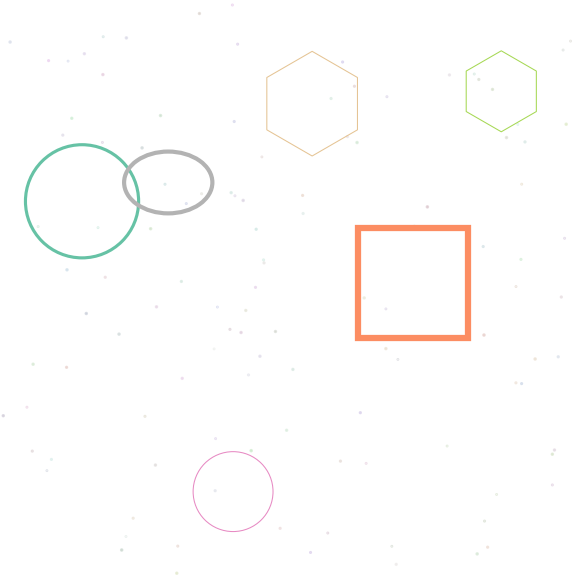[{"shape": "circle", "thickness": 1.5, "radius": 0.49, "center": [0.142, 0.651]}, {"shape": "square", "thickness": 3, "radius": 0.48, "center": [0.714, 0.509]}, {"shape": "circle", "thickness": 0.5, "radius": 0.35, "center": [0.404, 0.148]}, {"shape": "hexagon", "thickness": 0.5, "radius": 0.35, "center": [0.868, 0.841]}, {"shape": "hexagon", "thickness": 0.5, "radius": 0.45, "center": [0.541, 0.82]}, {"shape": "oval", "thickness": 2, "radius": 0.38, "center": [0.291, 0.683]}]